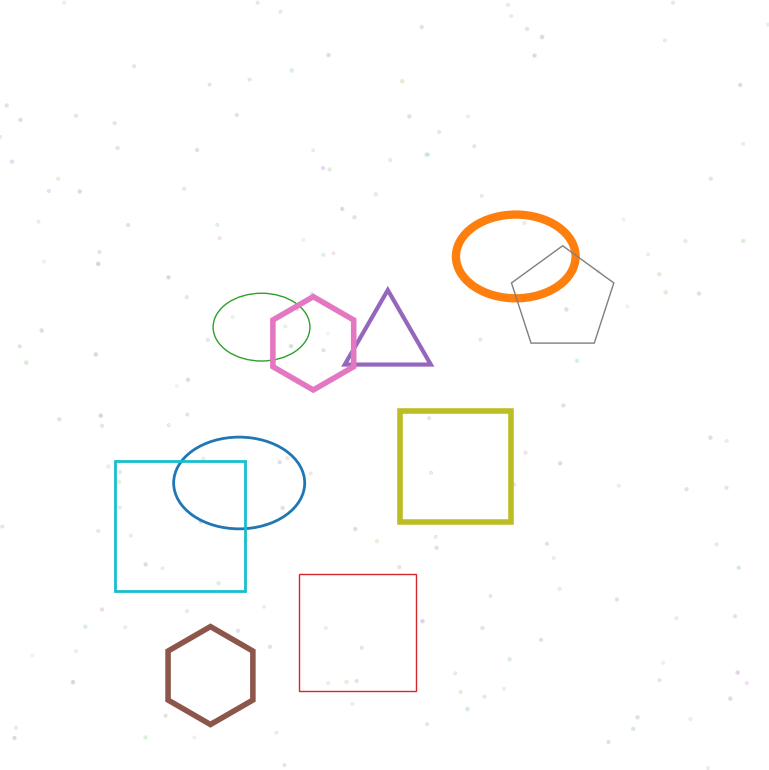[{"shape": "oval", "thickness": 1, "radius": 0.43, "center": [0.311, 0.373]}, {"shape": "oval", "thickness": 3, "radius": 0.39, "center": [0.67, 0.667]}, {"shape": "oval", "thickness": 0.5, "radius": 0.31, "center": [0.34, 0.575]}, {"shape": "square", "thickness": 0.5, "radius": 0.38, "center": [0.464, 0.178]}, {"shape": "triangle", "thickness": 1.5, "radius": 0.32, "center": [0.504, 0.559]}, {"shape": "hexagon", "thickness": 2, "radius": 0.32, "center": [0.273, 0.123]}, {"shape": "hexagon", "thickness": 2, "radius": 0.3, "center": [0.407, 0.554]}, {"shape": "pentagon", "thickness": 0.5, "radius": 0.35, "center": [0.731, 0.611]}, {"shape": "square", "thickness": 2, "radius": 0.36, "center": [0.592, 0.395]}, {"shape": "square", "thickness": 1, "radius": 0.42, "center": [0.234, 0.317]}]